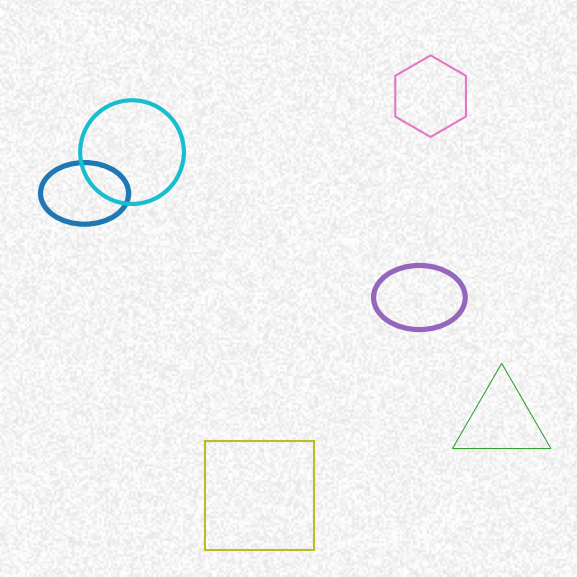[{"shape": "oval", "thickness": 2.5, "radius": 0.38, "center": [0.146, 0.664]}, {"shape": "triangle", "thickness": 0.5, "radius": 0.49, "center": [0.869, 0.272]}, {"shape": "oval", "thickness": 2.5, "radius": 0.4, "center": [0.726, 0.484]}, {"shape": "hexagon", "thickness": 1, "radius": 0.35, "center": [0.746, 0.833]}, {"shape": "square", "thickness": 1, "radius": 0.47, "center": [0.449, 0.142]}, {"shape": "circle", "thickness": 2, "radius": 0.45, "center": [0.229, 0.736]}]